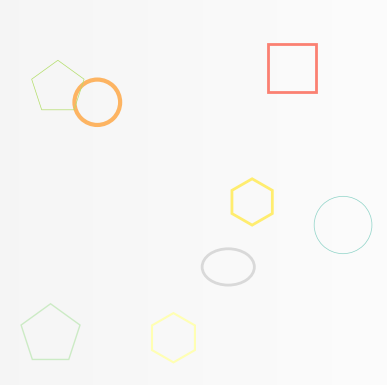[{"shape": "circle", "thickness": 0.5, "radius": 0.37, "center": [0.885, 0.416]}, {"shape": "hexagon", "thickness": 1.5, "radius": 0.32, "center": [0.448, 0.123]}, {"shape": "square", "thickness": 2, "radius": 0.31, "center": [0.753, 0.824]}, {"shape": "circle", "thickness": 3, "radius": 0.29, "center": [0.251, 0.734]}, {"shape": "pentagon", "thickness": 0.5, "radius": 0.36, "center": [0.149, 0.772]}, {"shape": "oval", "thickness": 2, "radius": 0.34, "center": [0.589, 0.307]}, {"shape": "pentagon", "thickness": 1, "radius": 0.4, "center": [0.13, 0.131]}, {"shape": "hexagon", "thickness": 2, "radius": 0.3, "center": [0.651, 0.475]}]